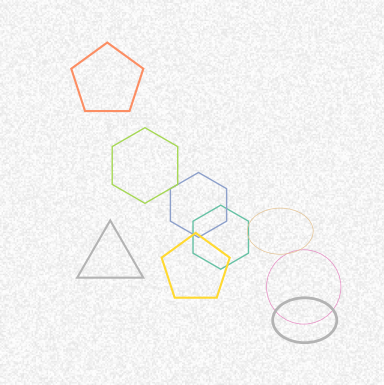[{"shape": "hexagon", "thickness": 1, "radius": 0.42, "center": [0.573, 0.384]}, {"shape": "pentagon", "thickness": 1.5, "radius": 0.49, "center": [0.279, 0.791]}, {"shape": "hexagon", "thickness": 1, "radius": 0.42, "center": [0.516, 0.468]}, {"shape": "circle", "thickness": 0.5, "radius": 0.48, "center": [0.789, 0.255]}, {"shape": "hexagon", "thickness": 1, "radius": 0.49, "center": [0.377, 0.57]}, {"shape": "pentagon", "thickness": 1.5, "radius": 0.47, "center": [0.508, 0.302]}, {"shape": "oval", "thickness": 0.5, "radius": 0.43, "center": [0.728, 0.399]}, {"shape": "triangle", "thickness": 1.5, "radius": 0.5, "center": [0.286, 0.328]}, {"shape": "oval", "thickness": 2, "radius": 0.42, "center": [0.791, 0.168]}]